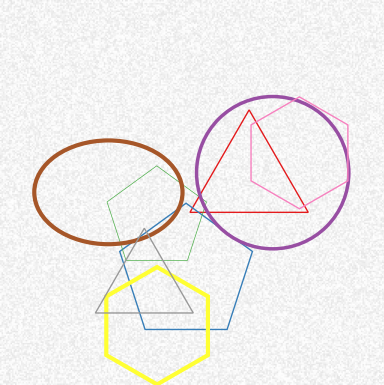[{"shape": "triangle", "thickness": 1, "radius": 0.89, "center": [0.647, 0.537]}, {"shape": "pentagon", "thickness": 1, "radius": 0.91, "center": [0.483, 0.291]}, {"shape": "pentagon", "thickness": 0.5, "radius": 0.68, "center": [0.407, 0.434]}, {"shape": "circle", "thickness": 2.5, "radius": 0.99, "center": [0.708, 0.551]}, {"shape": "hexagon", "thickness": 3, "radius": 0.76, "center": [0.408, 0.154]}, {"shape": "oval", "thickness": 3, "radius": 0.96, "center": [0.282, 0.5]}, {"shape": "hexagon", "thickness": 1, "radius": 0.73, "center": [0.778, 0.603]}, {"shape": "triangle", "thickness": 1, "radius": 0.73, "center": [0.375, 0.26]}]